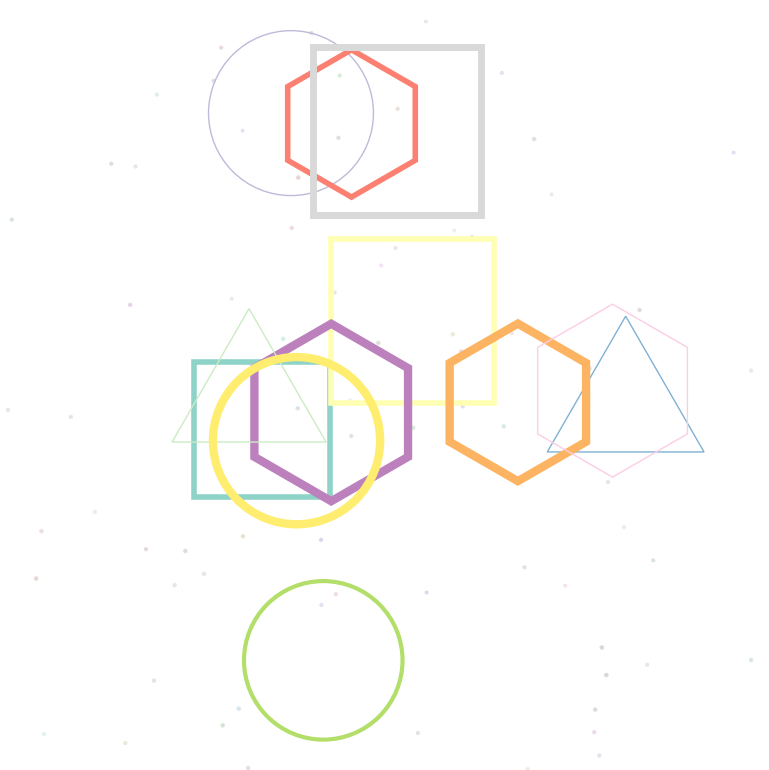[{"shape": "square", "thickness": 2, "radius": 0.44, "center": [0.34, 0.442]}, {"shape": "square", "thickness": 2, "radius": 0.53, "center": [0.536, 0.584]}, {"shape": "circle", "thickness": 0.5, "radius": 0.54, "center": [0.378, 0.853]}, {"shape": "hexagon", "thickness": 2, "radius": 0.48, "center": [0.456, 0.84]}, {"shape": "triangle", "thickness": 0.5, "radius": 0.59, "center": [0.813, 0.472]}, {"shape": "hexagon", "thickness": 3, "radius": 0.51, "center": [0.673, 0.477]}, {"shape": "circle", "thickness": 1.5, "radius": 0.51, "center": [0.42, 0.142]}, {"shape": "hexagon", "thickness": 0.5, "radius": 0.56, "center": [0.795, 0.493]}, {"shape": "square", "thickness": 2.5, "radius": 0.54, "center": [0.516, 0.83]}, {"shape": "hexagon", "thickness": 3, "radius": 0.58, "center": [0.43, 0.464]}, {"shape": "triangle", "thickness": 0.5, "radius": 0.58, "center": [0.323, 0.484]}, {"shape": "circle", "thickness": 3, "radius": 0.54, "center": [0.385, 0.428]}]